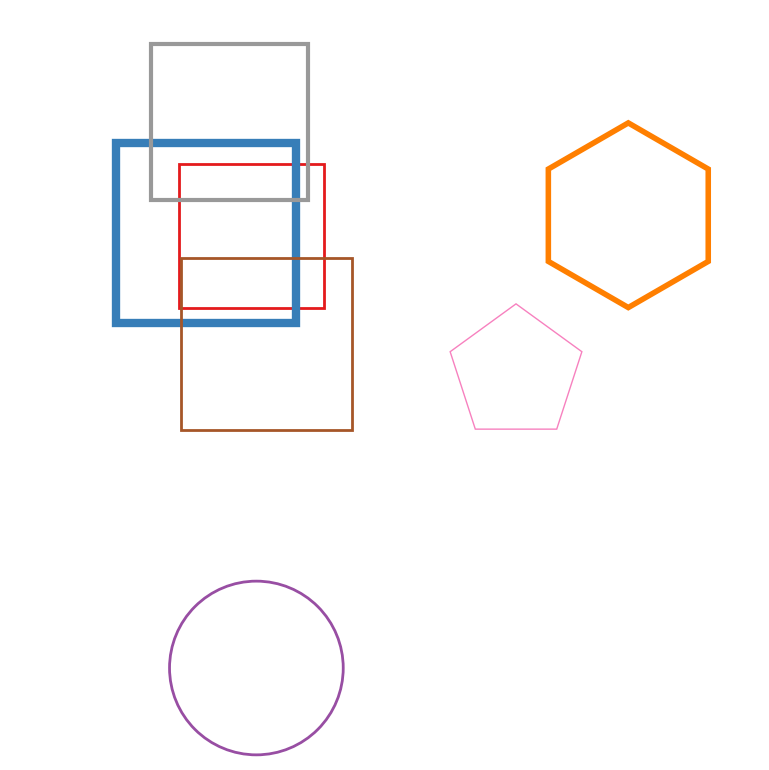[{"shape": "square", "thickness": 1, "radius": 0.47, "center": [0.327, 0.693]}, {"shape": "square", "thickness": 3, "radius": 0.58, "center": [0.267, 0.698]}, {"shape": "circle", "thickness": 1, "radius": 0.56, "center": [0.333, 0.132]}, {"shape": "hexagon", "thickness": 2, "radius": 0.6, "center": [0.816, 0.72]}, {"shape": "square", "thickness": 1, "radius": 0.56, "center": [0.346, 0.553]}, {"shape": "pentagon", "thickness": 0.5, "radius": 0.45, "center": [0.67, 0.515]}, {"shape": "square", "thickness": 1.5, "radius": 0.51, "center": [0.298, 0.841]}]